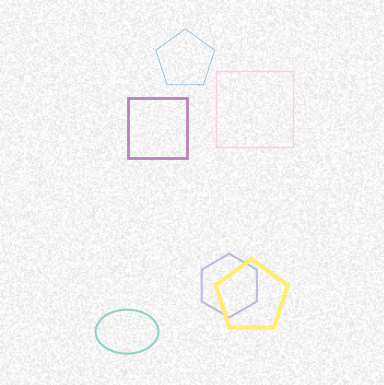[{"shape": "oval", "thickness": 1.5, "radius": 0.41, "center": [0.33, 0.139]}, {"shape": "hexagon", "thickness": 1.5, "radius": 0.41, "center": [0.596, 0.258]}, {"shape": "pentagon", "thickness": 0.5, "radius": 0.4, "center": [0.481, 0.845]}, {"shape": "square", "thickness": 1, "radius": 0.5, "center": [0.661, 0.717]}, {"shape": "square", "thickness": 2, "radius": 0.39, "center": [0.409, 0.667]}, {"shape": "pentagon", "thickness": 3, "radius": 0.49, "center": [0.654, 0.229]}]